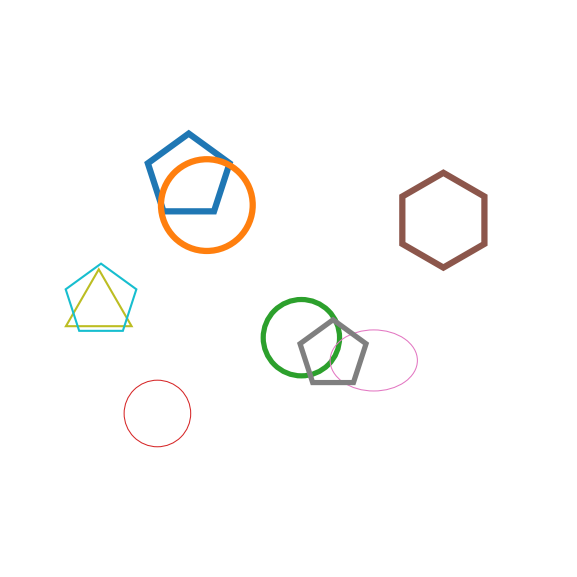[{"shape": "pentagon", "thickness": 3, "radius": 0.37, "center": [0.327, 0.693]}, {"shape": "circle", "thickness": 3, "radius": 0.4, "center": [0.358, 0.644]}, {"shape": "circle", "thickness": 2.5, "radius": 0.33, "center": [0.522, 0.414]}, {"shape": "circle", "thickness": 0.5, "radius": 0.29, "center": [0.273, 0.283]}, {"shape": "hexagon", "thickness": 3, "radius": 0.41, "center": [0.768, 0.618]}, {"shape": "oval", "thickness": 0.5, "radius": 0.38, "center": [0.647, 0.375]}, {"shape": "pentagon", "thickness": 2.5, "radius": 0.3, "center": [0.577, 0.385]}, {"shape": "triangle", "thickness": 1, "radius": 0.33, "center": [0.171, 0.467]}, {"shape": "pentagon", "thickness": 1, "radius": 0.32, "center": [0.175, 0.478]}]